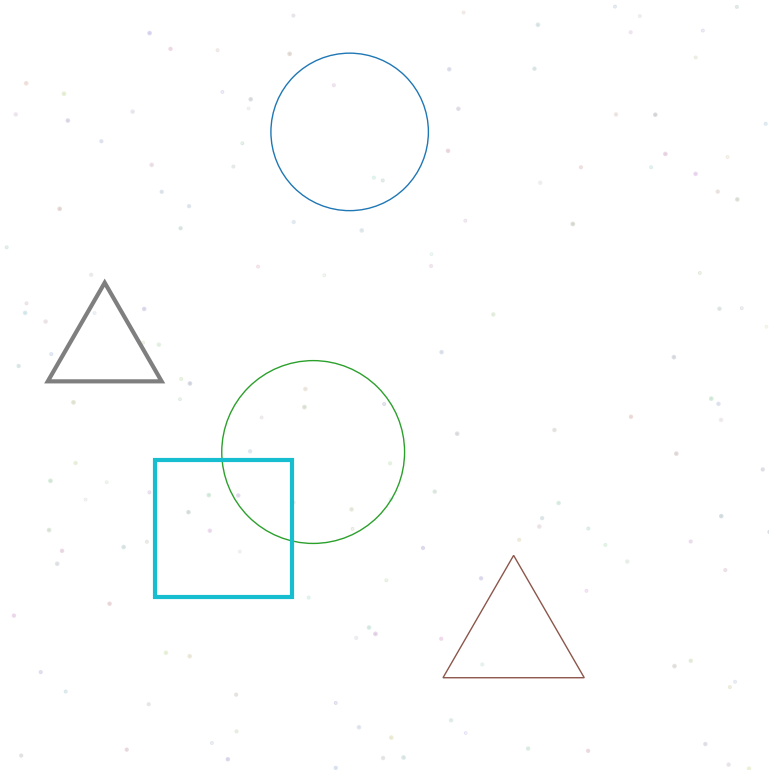[{"shape": "circle", "thickness": 0.5, "radius": 0.51, "center": [0.454, 0.829]}, {"shape": "circle", "thickness": 0.5, "radius": 0.59, "center": [0.407, 0.413]}, {"shape": "triangle", "thickness": 0.5, "radius": 0.53, "center": [0.667, 0.173]}, {"shape": "triangle", "thickness": 1.5, "radius": 0.43, "center": [0.136, 0.547]}, {"shape": "square", "thickness": 1.5, "radius": 0.45, "center": [0.291, 0.314]}]